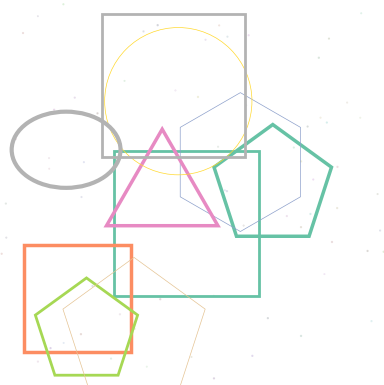[{"shape": "pentagon", "thickness": 2.5, "radius": 0.8, "center": [0.709, 0.516]}, {"shape": "square", "thickness": 2, "radius": 0.94, "center": [0.484, 0.419]}, {"shape": "square", "thickness": 2.5, "radius": 0.69, "center": [0.2, 0.224]}, {"shape": "hexagon", "thickness": 0.5, "radius": 0.9, "center": [0.624, 0.579]}, {"shape": "triangle", "thickness": 2.5, "radius": 0.84, "center": [0.421, 0.497]}, {"shape": "pentagon", "thickness": 2, "radius": 0.7, "center": [0.225, 0.138]}, {"shape": "circle", "thickness": 0.5, "radius": 0.96, "center": [0.463, 0.737]}, {"shape": "pentagon", "thickness": 0.5, "radius": 0.97, "center": [0.348, 0.137]}, {"shape": "oval", "thickness": 3, "radius": 0.71, "center": [0.172, 0.611]}, {"shape": "square", "thickness": 2, "radius": 0.93, "center": [0.451, 0.778]}]